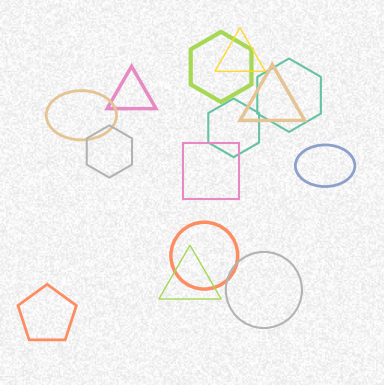[{"shape": "hexagon", "thickness": 1.5, "radius": 0.38, "center": [0.607, 0.668]}, {"shape": "hexagon", "thickness": 1.5, "radius": 0.48, "center": [0.751, 0.753]}, {"shape": "circle", "thickness": 2.5, "radius": 0.43, "center": [0.531, 0.336]}, {"shape": "pentagon", "thickness": 2, "radius": 0.4, "center": [0.122, 0.182]}, {"shape": "oval", "thickness": 2, "radius": 0.39, "center": [0.844, 0.57]}, {"shape": "triangle", "thickness": 2.5, "radius": 0.37, "center": [0.342, 0.755]}, {"shape": "square", "thickness": 1.5, "radius": 0.37, "center": [0.548, 0.555]}, {"shape": "triangle", "thickness": 1, "radius": 0.47, "center": [0.493, 0.27]}, {"shape": "hexagon", "thickness": 3, "radius": 0.46, "center": [0.574, 0.826]}, {"shape": "triangle", "thickness": 1, "radius": 0.38, "center": [0.623, 0.852]}, {"shape": "triangle", "thickness": 2.5, "radius": 0.48, "center": [0.707, 0.736]}, {"shape": "oval", "thickness": 2, "radius": 0.46, "center": [0.211, 0.701]}, {"shape": "hexagon", "thickness": 1.5, "radius": 0.34, "center": [0.284, 0.607]}, {"shape": "circle", "thickness": 1.5, "radius": 0.49, "center": [0.685, 0.247]}]